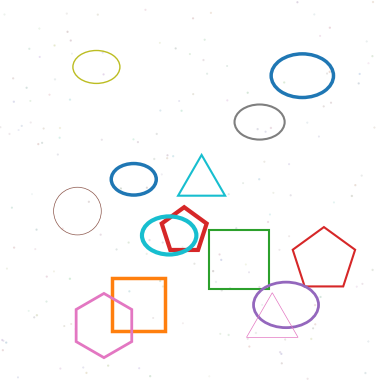[{"shape": "oval", "thickness": 2.5, "radius": 0.29, "center": [0.347, 0.534]}, {"shape": "oval", "thickness": 2.5, "radius": 0.4, "center": [0.785, 0.803]}, {"shape": "square", "thickness": 2.5, "radius": 0.34, "center": [0.359, 0.21]}, {"shape": "square", "thickness": 1.5, "radius": 0.39, "center": [0.621, 0.326]}, {"shape": "pentagon", "thickness": 1.5, "radius": 0.43, "center": [0.841, 0.325]}, {"shape": "pentagon", "thickness": 3, "radius": 0.31, "center": [0.478, 0.4]}, {"shape": "oval", "thickness": 2, "radius": 0.42, "center": [0.743, 0.208]}, {"shape": "circle", "thickness": 0.5, "radius": 0.31, "center": [0.201, 0.452]}, {"shape": "hexagon", "thickness": 2, "radius": 0.42, "center": [0.27, 0.154]}, {"shape": "triangle", "thickness": 0.5, "radius": 0.39, "center": [0.707, 0.162]}, {"shape": "oval", "thickness": 1.5, "radius": 0.33, "center": [0.674, 0.683]}, {"shape": "oval", "thickness": 1, "radius": 0.31, "center": [0.25, 0.826]}, {"shape": "triangle", "thickness": 1.5, "radius": 0.35, "center": [0.524, 0.527]}, {"shape": "oval", "thickness": 3, "radius": 0.35, "center": [0.439, 0.388]}]